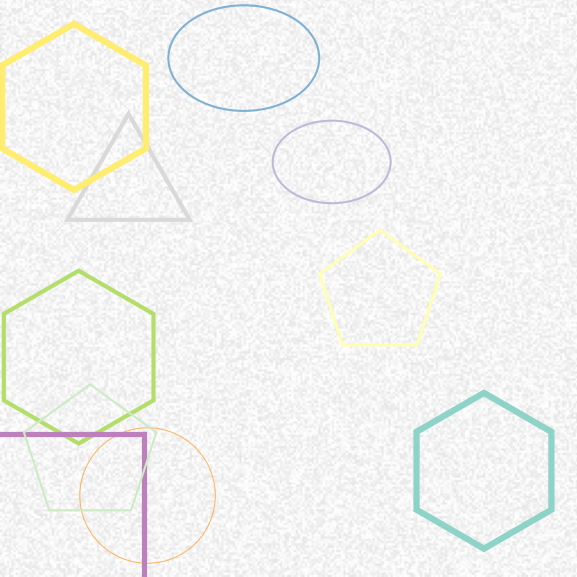[{"shape": "hexagon", "thickness": 3, "radius": 0.67, "center": [0.838, 0.184]}, {"shape": "pentagon", "thickness": 1.5, "radius": 0.55, "center": [0.658, 0.491]}, {"shape": "oval", "thickness": 1, "radius": 0.51, "center": [0.574, 0.719]}, {"shape": "oval", "thickness": 1, "radius": 0.65, "center": [0.422, 0.899]}, {"shape": "circle", "thickness": 0.5, "radius": 0.59, "center": [0.255, 0.141]}, {"shape": "hexagon", "thickness": 2, "radius": 0.75, "center": [0.136, 0.381]}, {"shape": "triangle", "thickness": 2, "radius": 0.61, "center": [0.223, 0.68]}, {"shape": "square", "thickness": 2.5, "radius": 0.74, "center": [0.101, 0.101]}, {"shape": "pentagon", "thickness": 1, "radius": 0.6, "center": [0.156, 0.213]}, {"shape": "hexagon", "thickness": 3, "radius": 0.72, "center": [0.128, 0.814]}]